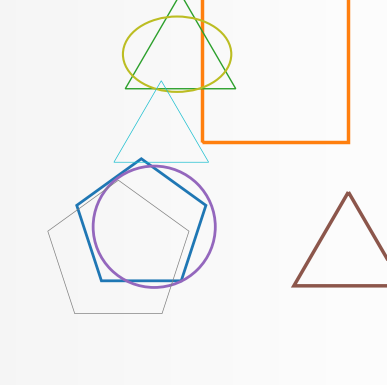[{"shape": "pentagon", "thickness": 2, "radius": 0.88, "center": [0.365, 0.412]}, {"shape": "square", "thickness": 2.5, "radius": 0.94, "center": [0.71, 0.821]}, {"shape": "triangle", "thickness": 1, "radius": 0.82, "center": [0.466, 0.852]}, {"shape": "circle", "thickness": 2, "radius": 0.79, "center": [0.398, 0.411]}, {"shape": "triangle", "thickness": 2.5, "radius": 0.81, "center": [0.899, 0.339]}, {"shape": "pentagon", "thickness": 0.5, "radius": 0.96, "center": [0.306, 0.34]}, {"shape": "oval", "thickness": 1.5, "radius": 0.7, "center": [0.457, 0.859]}, {"shape": "triangle", "thickness": 0.5, "radius": 0.71, "center": [0.416, 0.649]}]